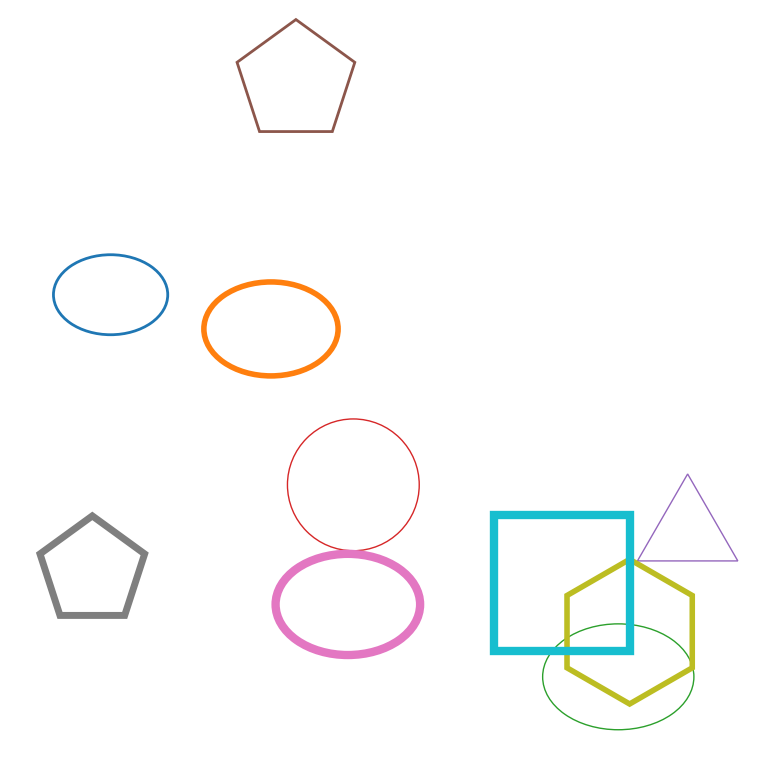[{"shape": "oval", "thickness": 1, "radius": 0.37, "center": [0.144, 0.617]}, {"shape": "oval", "thickness": 2, "radius": 0.44, "center": [0.352, 0.573]}, {"shape": "oval", "thickness": 0.5, "radius": 0.49, "center": [0.803, 0.121]}, {"shape": "circle", "thickness": 0.5, "radius": 0.43, "center": [0.459, 0.37]}, {"shape": "triangle", "thickness": 0.5, "radius": 0.38, "center": [0.893, 0.309]}, {"shape": "pentagon", "thickness": 1, "radius": 0.4, "center": [0.384, 0.894]}, {"shape": "oval", "thickness": 3, "radius": 0.47, "center": [0.452, 0.215]}, {"shape": "pentagon", "thickness": 2.5, "radius": 0.36, "center": [0.12, 0.259]}, {"shape": "hexagon", "thickness": 2, "radius": 0.47, "center": [0.818, 0.18]}, {"shape": "square", "thickness": 3, "radius": 0.44, "center": [0.729, 0.243]}]